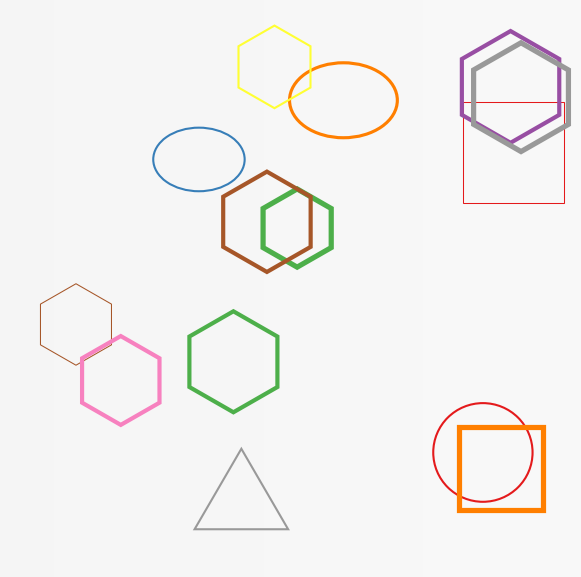[{"shape": "square", "thickness": 0.5, "radius": 0.44, "center": [0.883, 0.735]}, {"shape": "circle", "thickness": 1, "radius": 0.43, "center": [0.831, 0.216]}, {"shape": "oval", "thickness": 1, "radius": 0.39, "center": [0.342, 0.723]}, {"shape": "hexagon", "thickness": 2.5, "radius": 0.34, "center": [0.511, 0.604]}, {"shape": "hexagon", "thickness": 2, "radius": 0.44, "center": [0.402, 0.373]}, {"shape": "hexagon", "thickness": 2, "radius": 0.48, "center": [0.878, 0.849]}, {"shape": "square", "thickness": 2.5, "radius": 0.36, "center": [0.862, 0.188]}, {"shape": "oval", "thickness": 1.5, "radius": 0.46, "center": [0.591, 0.826]}, {"shape": "hexagon", "thickness": 1, "radius": 0.36, "center": [0.472, 0.883]}, {"shape": "hexagon", "thickness": 0.5, "radius": 0.35, "center": [0.131, 0.437]}, {"shape": "hexagon", "thickness": 2, "radius": 0.43, "center": [0.459, 0.615]}, {"shape": "hexagon", "thickness": 2, "radius": 0.38, "center": [0.208, 0.34]}, {"shape": "triangle", "thickness": 1, "radius": 0.46, "center": [0.415, 0.129]}, {"shape": "hexagon", "thickness": 2.5, "radius": 0.47, "center": [0.896, 0.831]}]